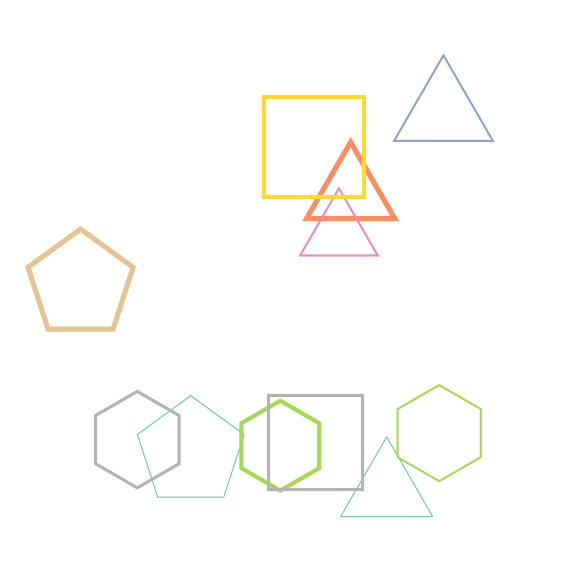[{"shape": "triangle", "thickness": 0.5, "radius": 0.46, "center": [0.67, 0.151]}, {"shape": "pentagon", "thickness": 0.5, "radius": 0.49, "center": [0.33, 0.217]}, {"shape": "triangle", "thickness": 2.5, "radius": 0.44, "center": [0.607, 0.665]}, {"shape": "triangle", "thickness": 1, "radius": 0.49, "center": [0.768, 0.805]}, {"shape": "triangle", "thickness": 1, "radius": 0.39, "center": [0.587, 0.595]}, {"shape": "hexagon", "thickness": 1, "radius": 0.42, "center": [0.76, 0.249]}, {"shape": "hexagon", "thickness": 2, "radius": 0.39, "center": [0.485, 0.227]}, {"shape": "square", "thickness": 2, "radius": 0.43, "center": [0.543, 0.744]}, {"shape": "pentagon", "thickness": 2.5, "radius": 0.48, "center": [0.139, 0.507]}, {"shape": "square", "thickness": 1.5, "radius": 0.41, "center": [0.545, 0.234]}, {"shape": "hexagon", "thickness": 1.5, "radius": 0.42, "center": [0.238, 0.238]}]